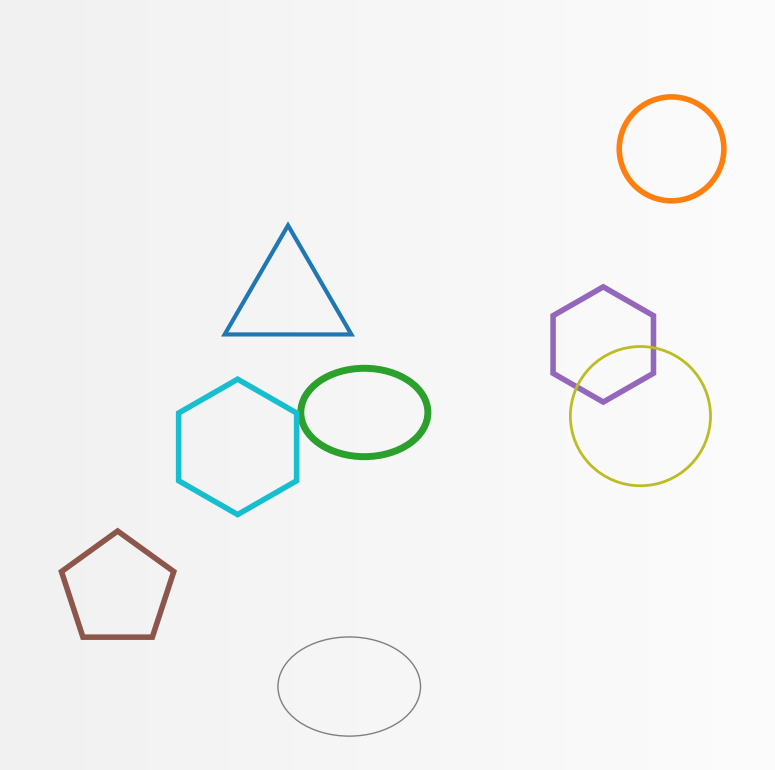[{"shape": "triangle", "thickness": 1.5, "radius": 0.47, "center": [0.372, 0.613]}, {"shape": "circle", "thickness": 2, "radius": 0.34, "center": [0.867, 0.807]}, {"shape": "oval", "thickness": 2.5, "radius": 0.41, "center": [0.47, 0.464]}, {"shape": "hexagon", "thickness": 2, "radius": 0.37, "center": [0.778, 0.553]}, {"shape": "pentagon", "thickness": 2, "radius": 0.38, "center": [0.152, 0.234]}, {"shape": "oval", "thickness": 0.5, "radius": 0.46, "center": [0.451, 0.108]}, {"shape": "circle", "thickness": 1, "radius": 0.45, "center": [0.826, 0.46]}, {"shape": "hexagon", "thickness": 2, "radius": 0.44, "center": [0.307, 0.42]}]